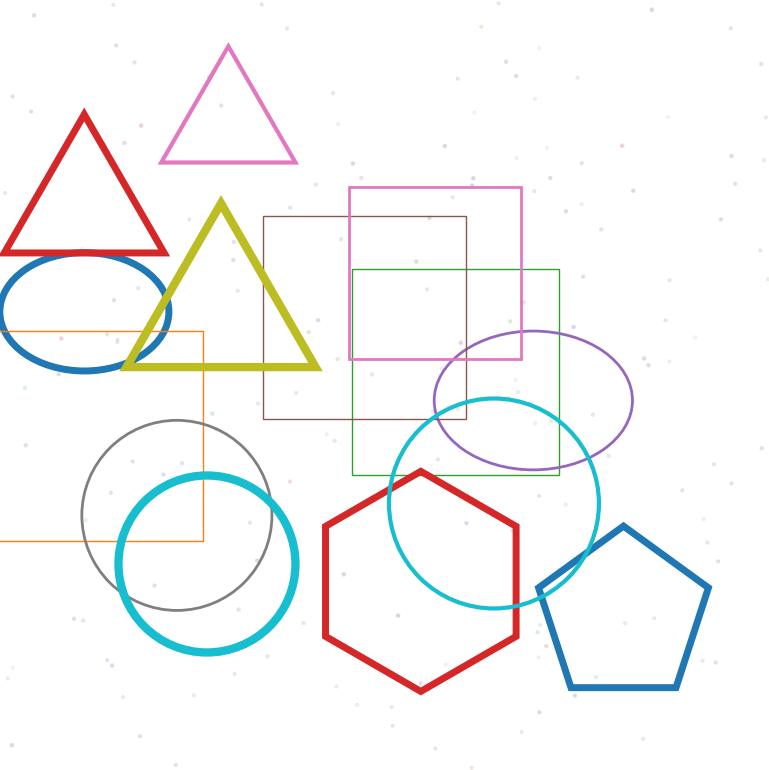[{"shape": "pentagon", "thickness": 2.5, "radius": 0.58, "center": [0.81, 0.201]}, {"shape": "oval", "thickness": 2.5, "radius": 0.55, "center": [0.11, 0.595]}, {"shape": "square", "thickness": 0.5, "radius": 0.68, "center": [0.128, 0.433]}, {"shape": "square", "thickness": 0.5, "radius": 0.67, "center": [0.592, 0.517]}, {"shape": "triangle", "thickness": 2.5, "radius": 0.6, "center": [0.109, 0.731]}, {"shape": "hexagon", "thickness": 2.5, "radius": 0.71, "center": [0.547, 0.245]}, {"shape": "oval", "thickness": 1, "radius": 0.64, "center": [0.693, 0.48]}, {"shape": "square", "thickness": 0.5, "radius": 0.66, "center": [0.473, 0.588]}, {"shape": "triangle", "thickness": 1.5, "radius": 0.5, "center": [0.297, 0.839]}, {"shape": "square", "thickness": 1, "radius": 0.56, "center": [0.564, 0.646]}, {"shape": "circle", "thickness": 1, "radius": 0.62, "center": [0.23, 0.331]}, {"shape": "triangle", "thickness": 3, "radius": 0.71, "center": [0.287, 0.594]}, {"shape": "circle", "thickness": 3, "radius": 0.57, "center": [0.269, 0.268]}, {"shape": "circle", "thickness": 1.5, "radius": 0.68, "center": [0.642, 0.346]}]